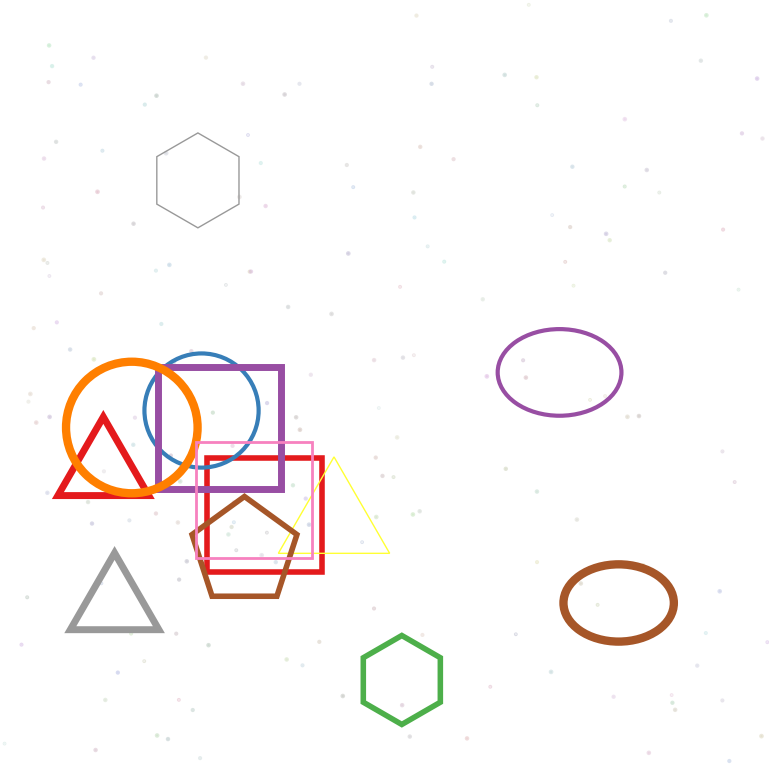[{"shape": "triangle", "thickness": 2.5, "radius": 0.34, "center": [0.134, 0.39]}, {"shape": "square", "thickness": 2, "radius": 0.37, "center": [0.344, 0.331]}, {"shape": "circle", "thickness": 1.5, "radius": 0.37, "center": [0.262, 0.467]}, {"shape": "hexagon", "thickness": 2, "radius": 0.29, "center": [0.522, 0.117]}, {"shape": "square", "thickness": 2.5, "radius": 0.4, "center": [0.285, 0.444]}, {"shape": "oval", "thickness": 1.5, "radius": 0.4, "center": [0.727, 0.516]}, {"shape": "circle", "thickness": 3, "radius": 0.43, "center": [0.171, 0.445]}, {"shape": "triangle", "thickness": 0.5, "radius": 0.42, "center": [0.434, 0.323]}, {"shape": "oval", "thickness": 3, "radius": 0.36, "center": [0.803, 0.217]}, {"shape": "pentagon", "thickness": 2, "radius": 0.36, "center": [0.317, 0.284]}, {"shape": "square", "thickness": 1, "radius": 0.38, "center": [0.329, 0.351]}, {"shape": "triangle", "thickness": 2.5, "radius": 0.33, "center": [0.149, 0.215]}, {"shape": "hexagon", "thickness": 0.5, "radius": 0.31, "center": [0.257, 0.766]}]